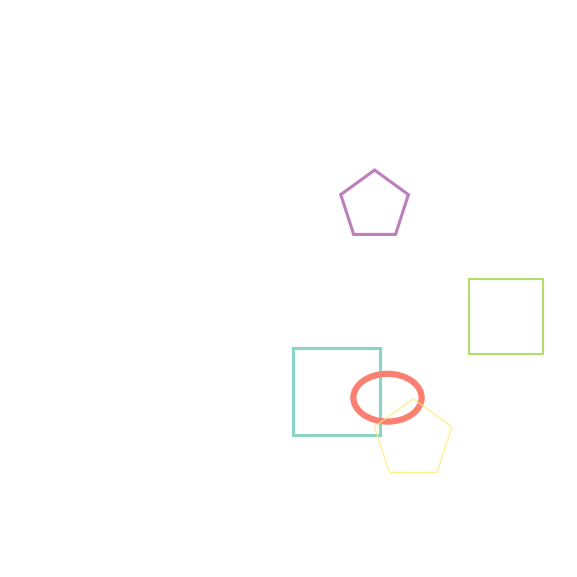[{"shape": "square", "thickness": 1.5, "radius": 0.38, "center": [0.583, 0.322]}, {"shape": "oval", "thickness": 3, "radius": 0.3, "center": [0.671, 0.31]}, {"shape": "square", "thickness": 1, "radius": 0.32, "center": [0.876, 0.451]}, {"shape": "pentagon", "thickness": 1.5, "radius": 0.31, "center": [0.649, 0.643]}, {"shape": "pentagon", "thickness": 0.5, "radius": 0.35, "center": [0.715, 0.238]}]